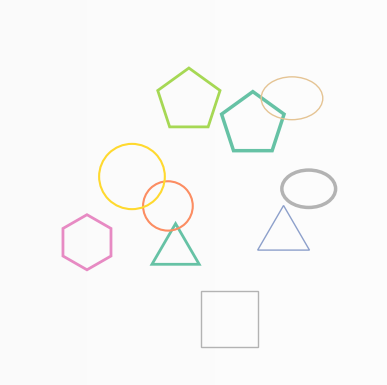[{"shape": "pentagon", "thickness": 2.5, "radius": 0.42, "center": [0.652, 0.677]}, {"shape": "triangle", "thickness": 2, "radius": 0.35, "center": [0.453, 0.349]}, {"shape": "circle", "thickness": 1.5, "radius": 0.32, "center": [0.433, 0.465]}, {"shape": "triangle", "thickness": 1, "radius": 0.39, "center": [0.732, 0.389]}, {"shape": "hexagon", "thickness": 2, "radius": 0.36, "center": [0.224, 0.371]}, {"shape": "pentagon", "thickness": 2, "radius": 0.42, "center": [0.487, 0.739]}, {"shape": "circle", "thickness": 1.5, "radius": 0.42, "center": [0.341, 0.542]}, {"shape": "oval", "thickness": 1, "radius": 0.4, "center": [0.753, 0.745]}, {"shape": "square", "thickness": 1, "radius": 0.37, "center": [0.592, 0.171]}, {"shape": "oval", "thickness": 2.5, "radius": 0.35, "center": [0.797, 0.51]}]